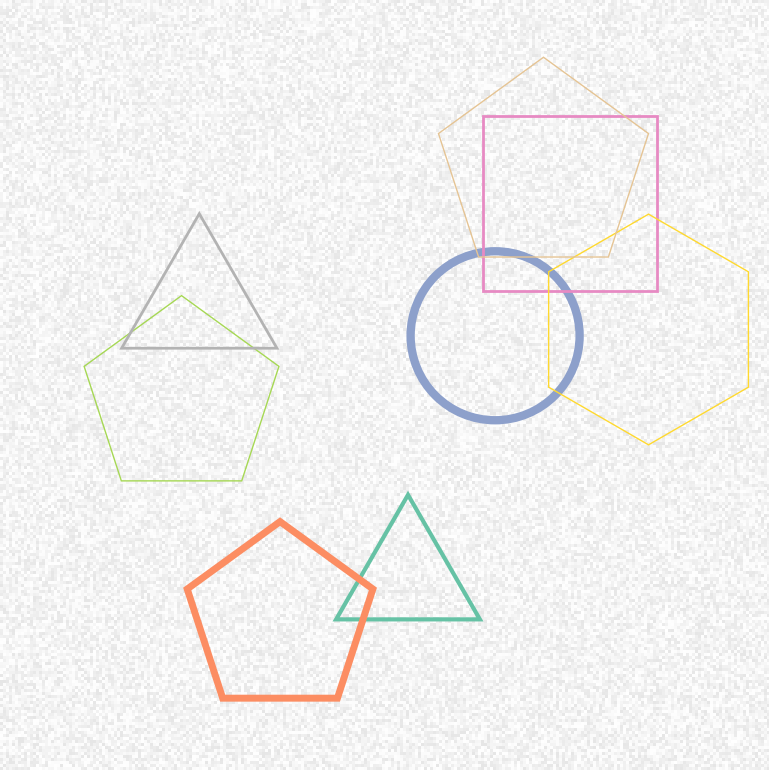[{"shape": "triangle", "thickness": 1.5, "radius": 0.54, "center": [0.53, 0.25]}, {"shape": "pentagon", "thickness": 2.5, "radius": 0.63, "center": [0.364, 0.196]}, {"shape": "circle", "thickness": 3, "radius": 0.55, "center": [0.643, 0.564]}, {"shape": "square", "thickness": 1, "radius": 0.57, "center": [0.74, 0.736]}, {"shape": "pentagon", "thickness": 0.5, "radius": 0.66, "center": [0.236, 0.483]}, {"shape": "hexagon", "thickness": 0.5, "radius": 0.75, "center": [0.842, 0.572]}, {"shape": "pentagon", "thickness": 0.5, "radius": 0.72, "center": [0.706, 0.782]}, {"shape": "triangle", "thickness": 1, "radius": 0.58, "center": [0.259, 0.606]}]